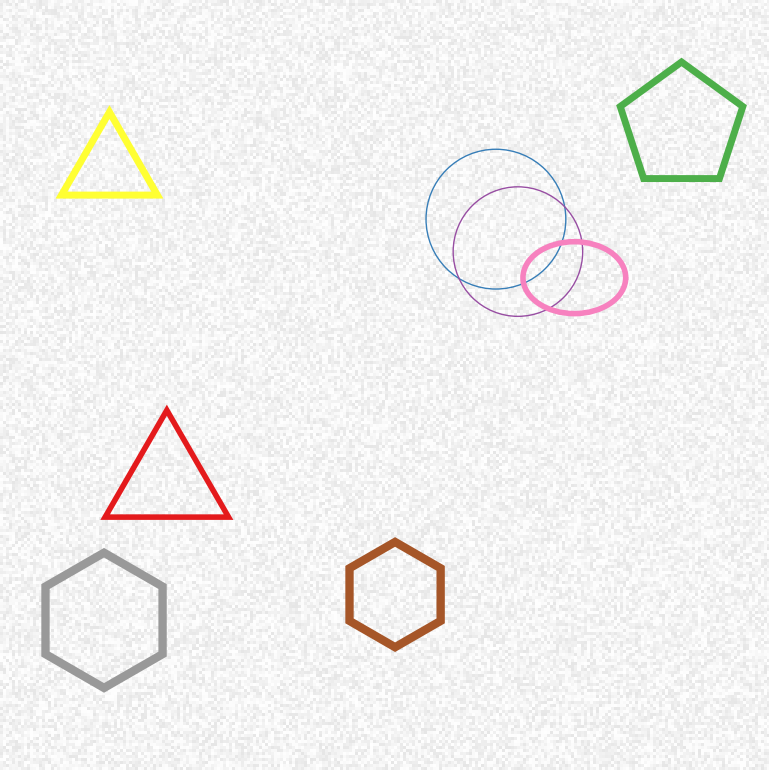[{"shape": "triangle", "thickness": 2, "radius": 0.46, "center": [0.217, 0.375]}, {"shape": "circle", "thickness": 0.5, "radius": 0.45, "center": [0.644, 0.715]}, {"shape": "pentagon", "thickness": 2.5, "radius": 0.42, "center": [0.885, 0.836]}, {"shape": "circle", "thickness": 0.5, "radius": 0.42, "center": [0.673, 0.673]}, {"shape": "triangle", "thickness": 2.5, "radius": 0.36, "center": [0.142, 0.783]}, {"shape": "hexagon", "thickness": 3, "radius": 0.34, "center": [0.513, 0.228]}, {"shape": "oval", "thickness": 2, "radius": 0.33, "center": [0.746, 0.639]}, {"shape": "hexagon", "thickness": 3, "radius": 0.44, "center": [0.135, 0.194]}]